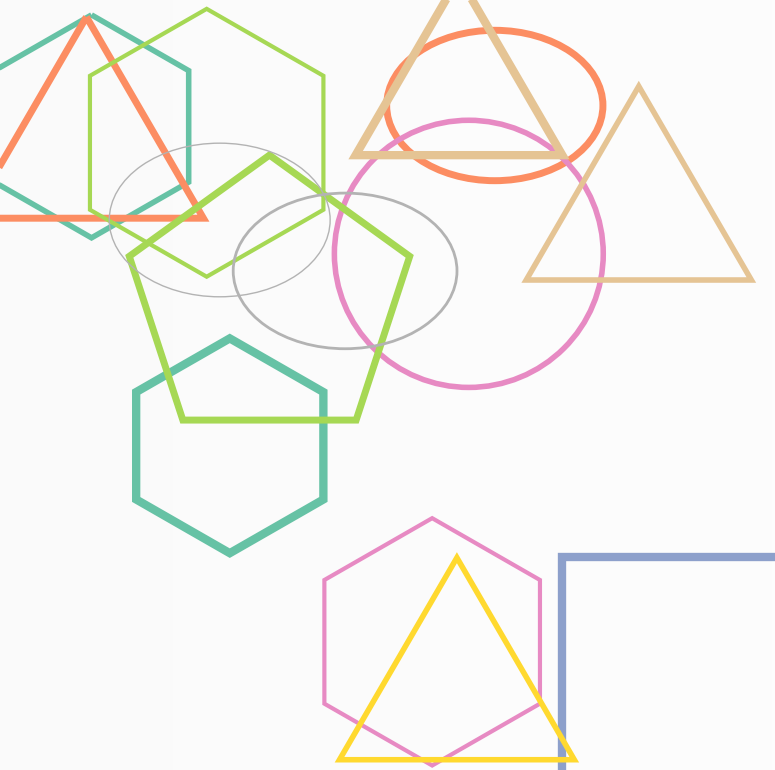[{"shape": "hexagon", "thickness": 3, "radius": 0.7, "center": [0.296, 0.421]}, {"shape": "hexagon", "thickness": 2, "radius": 0.72, "center": [0.118, 0.836]}, {"shape": "oval", "thickness": 2.5, "radius": 0.7, "center": [0.638, 0.863]}, {"shape": "triangle", "thickness": 2.5, "radius": 0.87, "center": [0.112, 0.804]}, {"shape": "square", "thickness": 3, "radius": 0.87, "center": [0.9, 0.102]}, {"shape": "circle", "thickness": 2, "radius": 0.87, "center": [0.605, 0.67]}, {"shape": "hexagon", "thickness": 1.5, "radius": 0.8, "center": [0.558, 0.166]}, {"shape": "hexagon", "thickness": 1.5, "radius": 0.87, "center": [0.267, 0.815]}, {"shape": "pentagon", "thickness": 2.5, "radius": 0.95, "center": [0.348, 0.608]}, {"shape": "triangle", "thickness": 2, "radius": 0.87, "center": [0.59, 0.101]}, {"shape": "triangle", "thickness": 2, "radius": 0.84, "center": [0.824, 0.72]}, {"shape": "triangle", "thickness": 3, "radius": 0.77, "center": [0.592, 0.875]}, {"shape": "oval", "thickness": 0.5, "radius": 0.71, "center": [0.283, 0.714]}, {"shape": "oval", "thickness": 1, "radius": 0.72, "center": [0.445, 0.648]}]